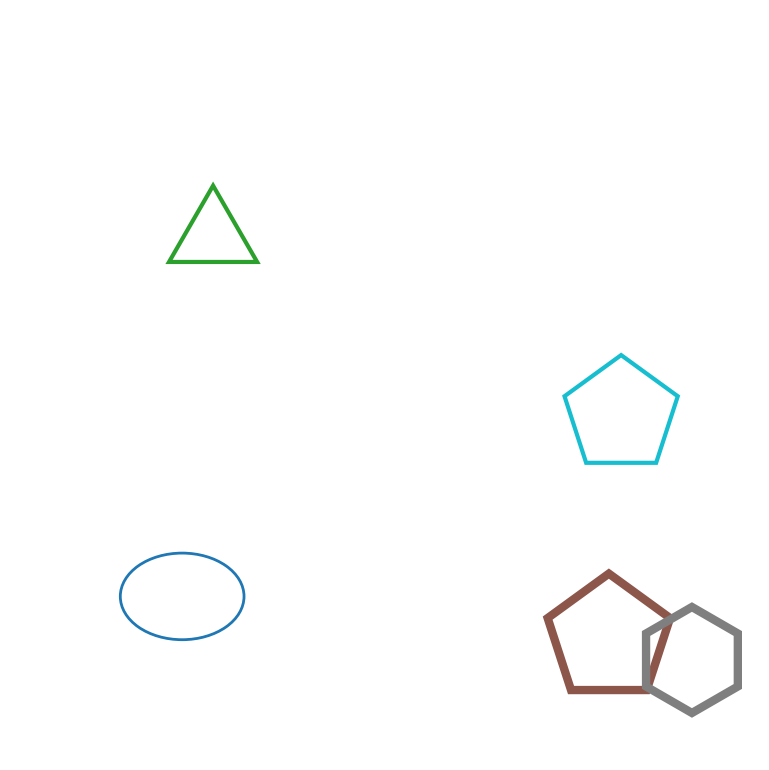[{"shape": "oval", "thickness": 1, "radius": 0.4, "center": [0.237, 0.225]}, {"shape": "triangle", "thickness": 1.5, "radius": 0.33, "center": [0.277, 0.693]}, {"shape": "pentagon", "thickness": 3, "radius": 0.42, "center": [0.791, 0.171]}, {"shape": "hexagon", "thickness": 3, "radius": 0.34, "center": [0.899, 0.143]}, {"shape": "pentagon", "thickness": 1.5, "radius": 0.39, "center": [0.807, 0.461]}]